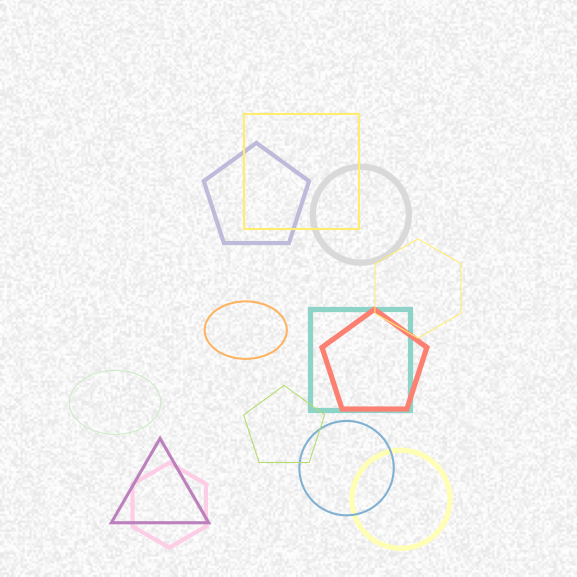[{"shape": "square", "thickness": 2.5, "radius": 0.43, "center": [0.623, 0.376]}, {"shape": "circle", "thickness": 2.5, "radius": 0.42, "center": [0.694, 0.135]}, {"shape": "pentagon", "thickness": 2, "radius": 0.48, "center": [0.444, 0.656]}, {"shape": "pentagon", "thickness": 2.5, "radius": 0.48, "center": [0.648, 0.368]}, {"shape": "circle", "thickness": 1, "radius": 0.41, "center": [0.6, 0.189]}, {"shape": "oval", "thickness": 1, "radius": 0.36, "center": [0.426, 0.427]}, {"shape": "pentagon", "thickness": 0.5, "radius": 0.37, "center": [0.492, 0.258]}, {"shape": "hexagon", "thickness": 2, "radius": 0.37, "center": [0.293, 0.124]}, {"shape": "circle", "thickness": 3, "radius": 0.42, "center": [0.625, 0.627]}, {"shape": "triangle", "thickness": 1.5, "radius": 0.49, "center": [0.277, 0.143]}, {"shape": "oval", "thickness": 0.5, "radius": 0.4, "center": [0.199, 0.302]}, {"shape": "square", "thickness": 1, "radius": 0.5, "center": [0.523, 0.702]}, {"shape": "hexagon", "thickness": 0.5, "radius": 0.43, "center": [0.724, 0.5]}]